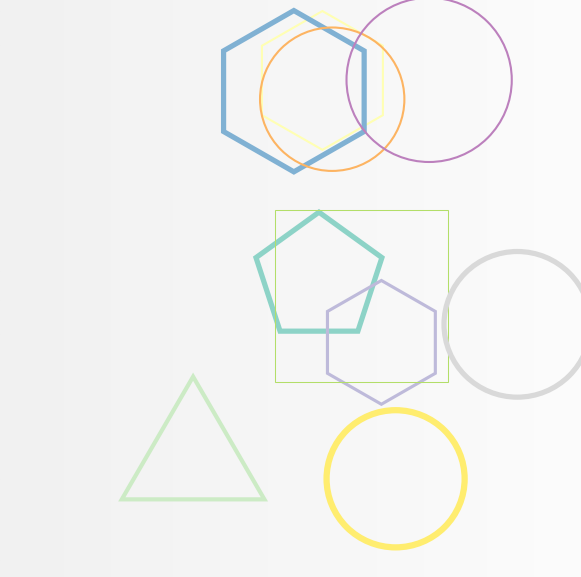[{"shape": "pentagon", "thickness": 2.5, "radius": 0.57, "center": [0.549, 0.518]}, {"shape": "hexagon", "thickness": 1, "radius": 0.6, "center": [0.555, 0.86]}, {"shape": "hexagon", "thickness": 1.5, "radius": 0.54, "center": [0.656, 0.406]}, {"shape": "hexagon", "thickness": 2.5, "radius": 0.7, "center": [0.506, 0.841]}, {"shape": "circle", "thickness": 1, "radius": 0.62, "center": [0.572, 0.827]}, {"shape": "square", "thickness": 0.5, "radius": 0.74, "center": [0.622, 0.487]}, {"shape": "circle", "thickness": 2.5, "radius": 0.63, "center": [0.89, 0.438]}, {"shape": "circle", "thickness": 1, "radius": 0.71, "center": [0.738, 0.861]}, {"shape": "triangle", "thickness": 2, "radius": 0.71, "center": [0.332, 0.205]}, {"shape": "circle", "thickness": 3, "radius": 0.59, "center": [0.681, 0.17]}]